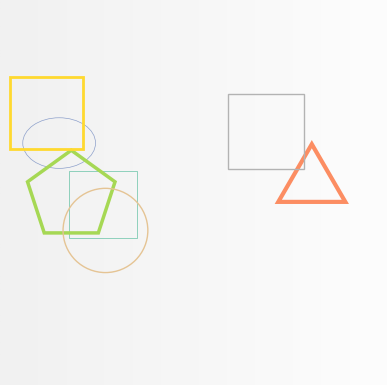[{"shape": "square", "thickness": 0.5, "radius": 0.44, "center": [0.265, 0.469]}, {"shape": "triangle", "thickness": 3, "radius": 0.5, "center": [0.805, 0.526]}, {"shape": "oval", "thickness": 0.5, "radius": 0.47, "center": [0.153, 0.628]}, {"shape": "pentagon", "thickness": 2.5, "radius": 0.59, "center": [0.184, 0.491]}, {"shape": "square", "thickness": 2, "radius": 0.47, "center": [0.12, 0.706]}, {"shape": "circle", "thickness": 1, "radius": 0.55, "center": [0.272, 0.401]}, {"shape": "square", "thickness": 1, "radius": 0.48, "center": [0.686, 0.658]}]